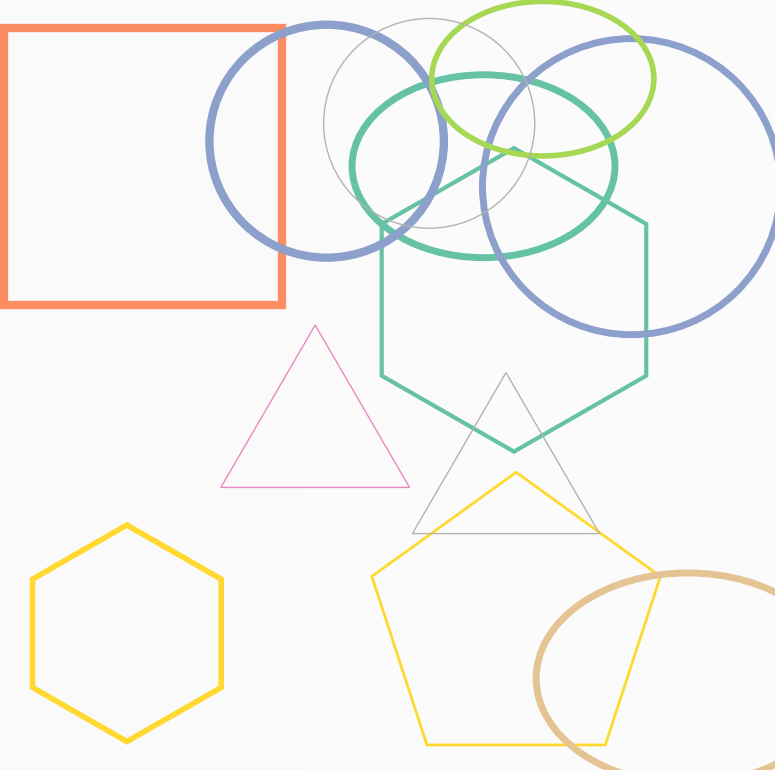[{"shape": "hexagon", "thickness": 1.5, "radius": 0.99, "center": [0.663, 0.611]}, {"shape": "oval", "thickness": 2.5, "radius": 0.85, "center": [0.624, 0.784]}, {"shape": "square", "thickness": 3, "radius": 0.9, "center": [0.185, 0.784]}, {"shape": "circle", "thickness": 2.5, "radius": 0.96, "center": [0.815, 0.758]}, {"shape": "circle", "thickness": 3, "radius": 0.76, "center": [0.421, 0.817]}, {"shape": "triangle", "thickness": 0.5, "radius": 0.7, "center": [0.407, 0.437]}, {"shape": "oval", "thickness": 2, "radius": 0.72, "center": [0.7, 0.898]}, {"shape": "pentagon", "thickness": 1, "radius": 0.98, "center": [0.666, 0.191]}, {"shape": "hexagon", "thickness": 2, "radius": 0.7, "center": [0.164, 0.178]}, {"shape": "oval", "thickness": 2.5, "radius": 0.98, "center": [0.887, 0.119]}, {"shape": "circle", "thickness": 0.5, "radius": 0.68, "center": [0.554, 0.84]}, {"shape": "triangle", "thickness": 0.5, "radius": 0.7, "center": [0.653, 0.377]}]